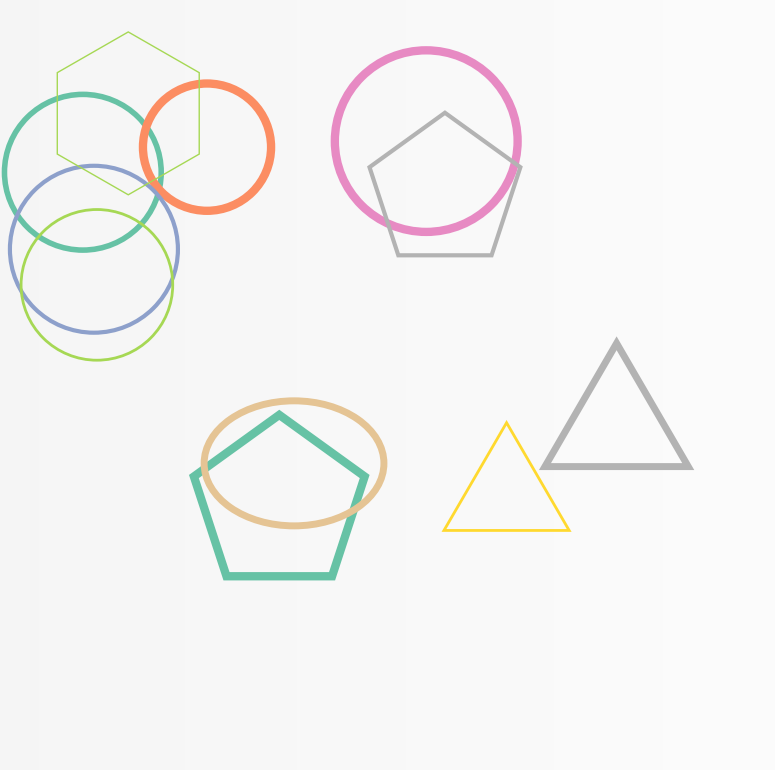[{"shape": "circle", "thickness": 2, "radius": 0.51, "center": [0.107, 0.776]}, {"shape": "pentagon", "thickness": 3, "radius": 0.58, "center": [0.36, 0.345]}, {"shape": "circle", "thickness": 3, "radius": 0.41, "center": [0.267, 0.809]}, {"shape": "circle", "thickness": 1.5, "radius": 0.54, "center": [0.121, 0.676]}, {"shape": "circle", "thickness": 3, "radius": 0.59, "center": [0.55, 0.817]}, {"shape": "circle", "thickness": 1, "radius": 0.49, "center": [0.125, 0.63]}, {"shape": "hexagon", "thickness": 0.5, "radius": 0.53, "center": [0.165, 0.853]}, {"shape": "triangle", "thickness": 1, "radius": 0.47, "center": [0.654, 0.358]}, {"shape": "oval", "thickness": 2.5, "radius": 0.58, "center": [0.379, 0.398]}, {"shape": "pentagon", "thickness": 1.5, "radius": 0.51, "center": [0.574, 0.751]}, {"shape": "triangle", "thickness": 2.5, "radius": 0.53, "center": [0.796, 0.447]}]